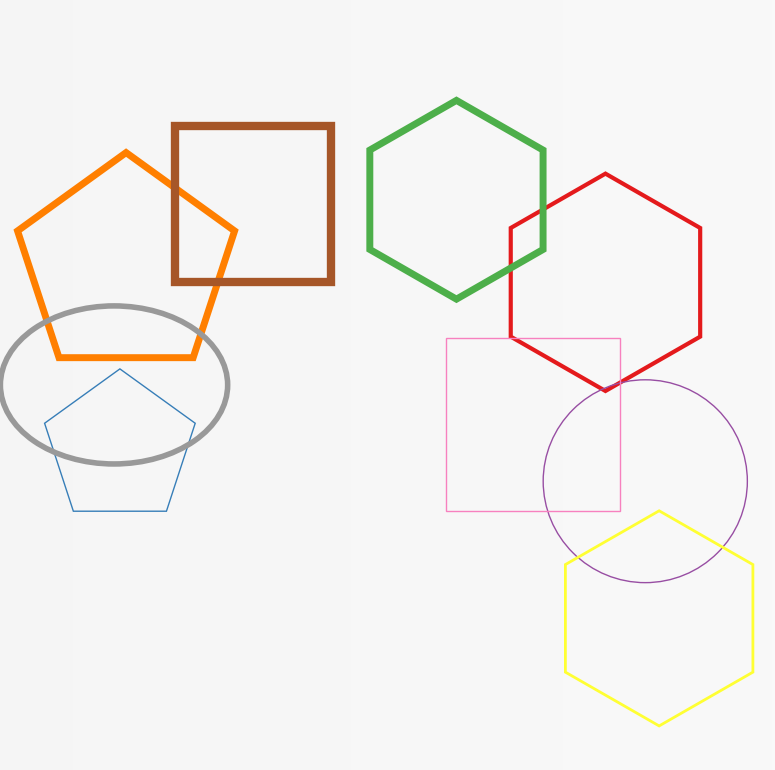[{"shape": "hexagon", "thickness": 1.5, "radius": 0.71, "center": [0.781, 0.633]}, {"shape": "pentagon", "thickness": 0.5, "radius": 0.51, "center": [0.155, 0.419]}, {"shape": "hexagon", "thickness": 2.5, "radius": 0.65, "center": [0.589, 0.741]}, {"shape": "circle", "thickness": 0.5, "radius": 0.66, "center": [0.833, 0.375]}, {"shape": "pentagon", "thickness": 2.5, "radius": 0.74, "center": [0.163, 0.655]}, {"shape": "hexagon", "thickness": 1, "radius": 0.7, "center": [0.851, 0.197]}, {"shape": "square", "thickness": 3, "radius": 0.5, "center": [0.327, 0.735]}, {"shape": "square", "thickness": 0.5, "radius": 0.56, "center": [0.688, 0.449]}, {"shape": "oval", "thickness": 2, "radius": 0.73, "center": [0.147, 0.5]}]